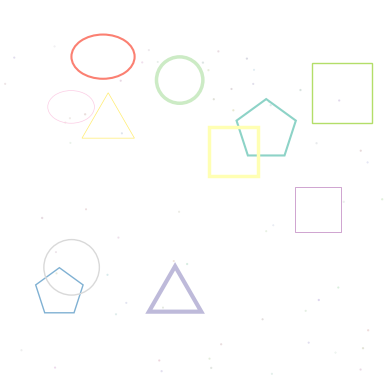[{"shape": "pentagon", "thickness": 1.5, "radius": 0.4, "center": [0.691, 0.662]}, {"shape": "square", "thickness": 2.5, "radius": 0.32, "center": [0.605, 0.606]}, {"shape": "triangle", "thickness": 3, "radius": 0.39, "center": [0.455, 0.23]}, {"shape": "oval", "thickness": 1.5, "radius": 0.41, "center": [0.268, 0.853]}, {"shape": "pentagon", "thickness": 1, "radius": 0.32, "center": [0.154, 0.24]}, {"shape": "square", "thickness": 1, "radius": 0.39, "center": [0.888, 0.759]}, {"shape": "oval", "thickness": 0.5, "radius": 0.3, "center": [0.185, 0.722]}, {"shape": "circle", "thickness": 1, "radius": 0.36, "center": [0.186, 0.306]}, {"shape": "square", "thickness": 0.5, "radius": 0.29, "center": [0.826, 0.455]}, {"shape": "circle", "thickness": 2.5, "radius": 0.3, "center": [0.467, 0.792]}, {"shape": "triangle", "thickness": 0.5, "radius": 0.39, "center": [0.281, 0.68]}]